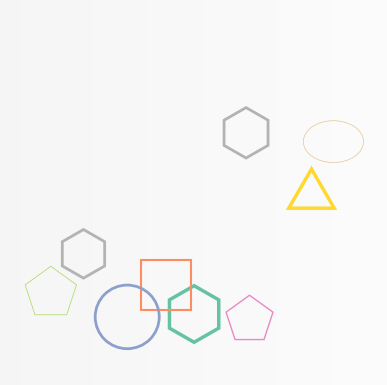[{"shape": "hexagon", "thickness": 2.5, "radius": 0.37, "center": [0.501, 0.184]}, {"shape": "square", "thickness": 1.5, "radius": 0.32, "center": [0.428, 0.26]}, {"shape": "circle", "thickness": 2, "radius": 0.41, "center": [0.328, 0.177]}, {"shape": "pentagon", "thickness": 1, "radius": 0.32, "center": [0.644, 0.17]}, {"shape": "pentagon", "thickness": 0.5, "radius": 0.35, "center": [0.131, 0.239]}, {"shape": "triangle", "thickness": 2.5, "radius": 0.34, "center": [0.804, 0.493]}, {"shape": "oval", "thickness": 0.5, "radius": 0.39, "center": [0.86, 0.632]}, {"shape": "hexagon", "thickness": 2, "radius": 0.32, "center": [0.215, 0.341]}, {"shape": "hexagon", "thickness": 2, "radius": 0.33, "center": [0.635, 0.655]}]